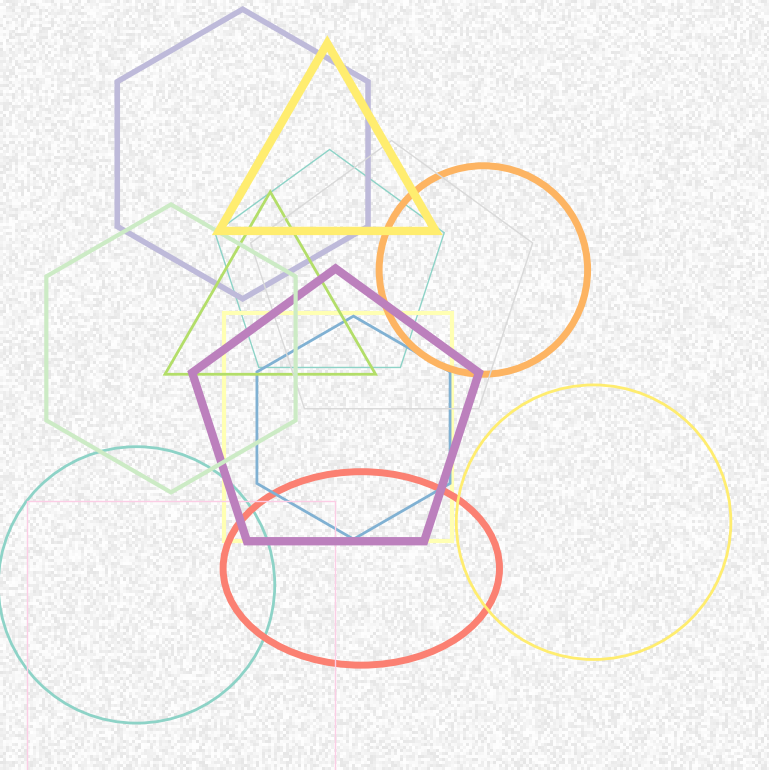[{"shape": "pentagon", "thickness": 0.5, "radius": 0.78, "center": [0.428, 0.649]}, {"shape": "circle", "thickness": 1, "radius": 0.9, "center": [0.177, 0.24]}, {"shape": "square", "thickness": 1.5, "radius": 0.74, "center": [0.439, 0.445]}, {"shape": "hexagon", "thickness": 2, "radius": 0.94, "center": [0.315, 0.8]}, {"shape": "oval", "thickness": 2.5, "radius": 0.9, "center": [0.469, 0.262]}, {"shape": "hexagon", "thickness": 1, "radius": 0.72, "center": [0.459, 0.445]}, {"shape": "circle", "thickness": 2.5, "radius": 0.68, "center": [0.628, 0.649]}, {"shape": "triangle", "thickness": 1, "radius": 0.79, "center": [0.351, 0.593]}, {"shape": "square", "thickness": 0.5, "radius": 1.0, "center": [0.235, 0.15]}, {"shape": "pentagon", "thickness": 0.5, "radius": 0.96, "center": [0.509, 0.625]}, {"shape": "pentagon", "thickness": 3, "radius": 0.98, "center": [0.436, 0.455]}, {"shape": "hexagon", "thickness": 1.5, "radius": 0.93, "center": [0.222, 0.548]}, {"shape": "circle", "thickness": 1, "radius": 0.89, "center": [0.771, 0.322]}, {"shape": "triangle", "thickness": 3, "radius": 0.81, "center": [0.425, 0.781]}]